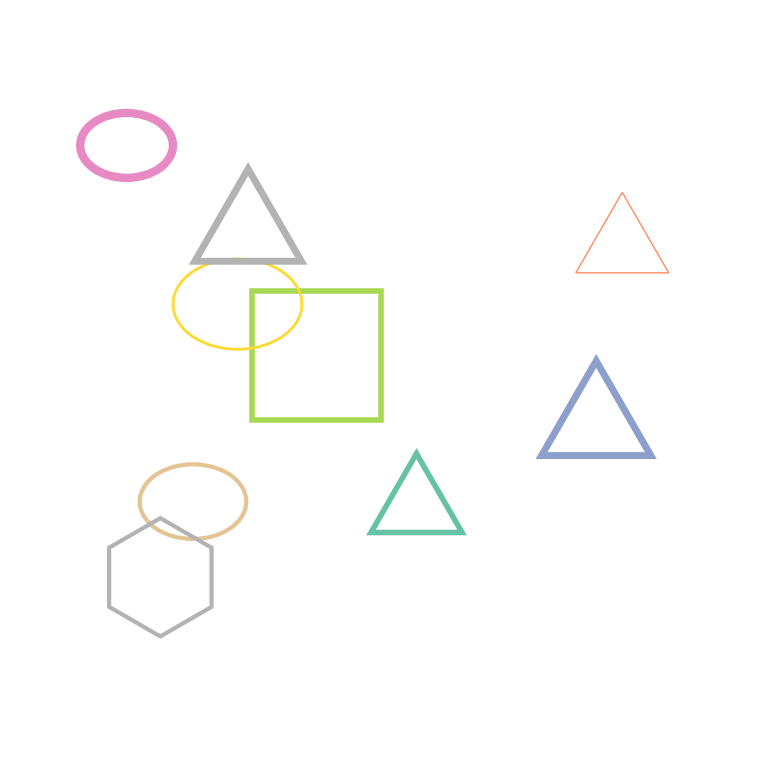[{"shape": "triangle", "thickness": 2, "radius": 0.34, "center": [0.541, 0.343]}, {"shape": "triangle", "thickness": 0.5, "radius": 0.35, "center": [0.808, 0.681]}, {"shape": "triangle", "thickness": 2.5, "radius": 0.41, "center": [0.774, 0.449]}, {"shape": "oval", "thickness": 3, "radius": 0.3, "center": [0.164, 0.811]}, {"shape": "square", "thickness": 2, "radius": 0.42, "center": [0.411, 0.538]}, {"shape": "oval", "thickness": 1, "radius": 0.42, "center": [0.308, 0.605]}, {"shape": "oval", "thickness": 1.5, "radius": 0.35, "center": [0.251, 0.349]}, {"shape": "triangle", "thickness": 2.5, "radius": 0.4, "center": [0.322, 0.701]}, {"shape": "hexagon", "thickness": 1.5, "radius": 0.38, "center": [0.208, 0.25]}]